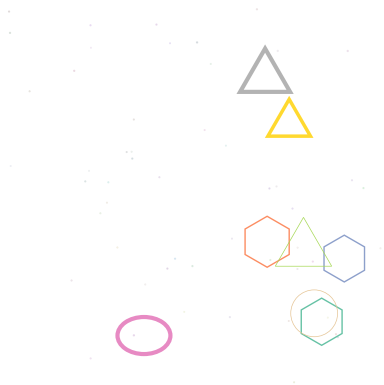[{"shape": "hexagon", "thickness": 1, "radius": 0.31, "center": [0.835, 0.164]}, {"shape": "hexagon", "thickness": 1, "radius": 0.33, "center": [0.694, 0.372]}, {"shape": "hexagon", "thickness": 1, "radius": 0.3, "center": [0.894, 0.328]}, {"shape": "oval", "thickness": 3, "radius": 0.34, "center": [0.374, 0.128]}, {"shape": "triangle", "thickness": 0.5, "radius": 0.42, "center": [0.788, 0.351]}, {"shape": "triangle", "thickness": 2.5, "radius": 0.32, "center": [0.751, 0.678]}, {"shape": "circle", "thickness": 0.5, "radius": 0.3, "center": [0.816, 0.186]}, {"shape": "triangle", "thickness": 3, "radius": 0.37, "center": [0.689, 0.799]}]